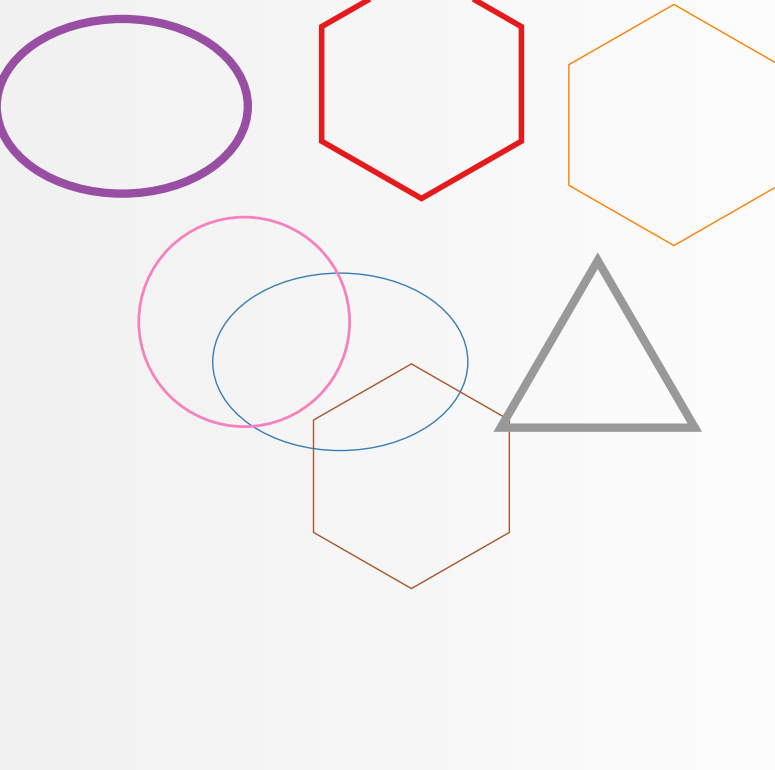[{"shape": "hexagon", "thickness": 2, "radius": 0.74, "center": [0.544, 0.891]}, {"shape": "oval", "thickness": 0.5, "radius": 0.82, "center": [0.439, 0.53]}, {"shape": "oval", "thickness": 3, "radius": 0.81, "center": [0.158, 0.862]}, {"shape": "hexagon", "thickness": 0.5, "radius": 0.78, "center": [0.87, 0.838]}, {"shape": "hexagon", "thickness": 0.5, "radius": 0.73, "center": [0.531, 0.382]}, {"shape": "circle", "thickness": 1, "radius": 0.68, "center": [0.315, 0.582]}, {"shape": "triangle", "thickness": 3, "radius": 0.72, "center": [0.771, 0.517]}]